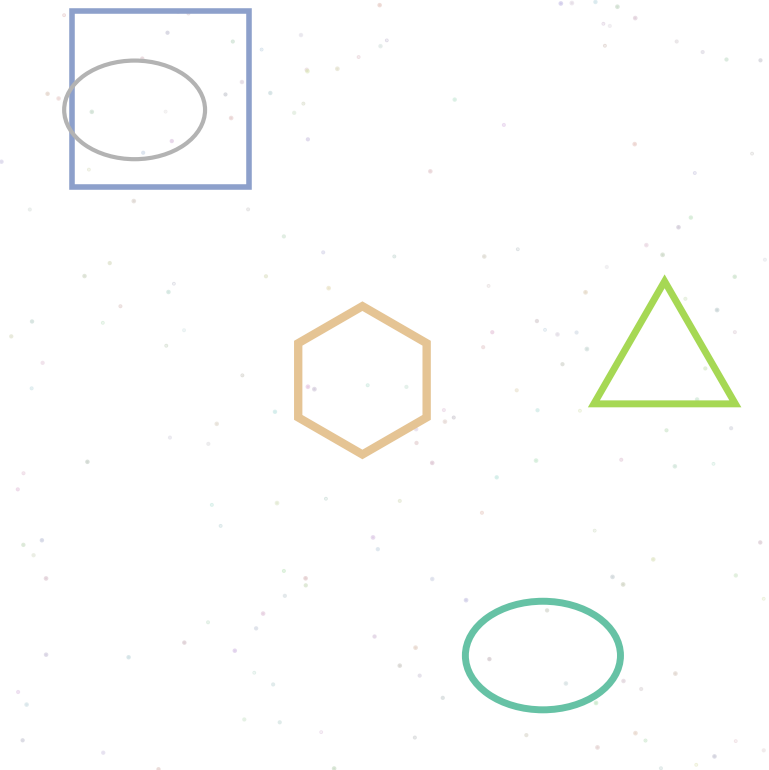[{"shape": "oval", "thickness": 2.5, "radius": 0.5, "center": [0.705, 0.149]}, {"shape": "square", "thickness": 2, "radius": 0.57, "center": [0.208, 0.871]}, {"shape": "triangle", "thickness": 2.5, "radius": 0.53, "center": [0.863, 0.529]}, {"shape": "hexagon", "thickness": 3, "radius": 0.48, "center": [0.471, 0.506]}, {"shape": "oval", "thickness": 1.5, "radius": 0.46, "center": [0.175, 0.857]}]